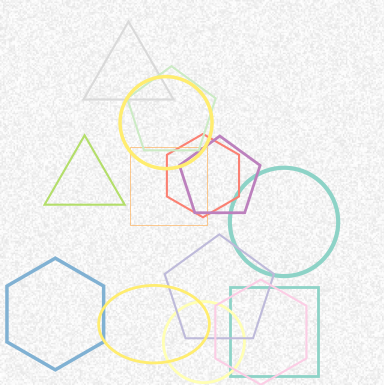[{"shape": "square", "thickness": 2, "radius": 0.57, "center": [0.711, 0.139]}, {"shape": "circle", "thickness": 3, "radius": 0.7, "center": [0.738, 0.424]}, {"shape": "circle", "thickness": 2, "radius": 0.53, "center": [0.53, 0.111]}, {"shape": "pentagon", "thickness": 1.5, "radius": 0.75, "center": [0.57, 0.242]}, {"shape": "hexagon", "thickness": 1.5, "radius": 0.54, "center": [0.527, 0.544]}, {"shape": "hexagon", "thickness": 2.5, "radius": 0.72, "center": [0.144, 0.184]}, {"shape": "square", "thickness": 0.5, "radius": 0.51, "center": [0.438, 0.518]}, {"shape": "triangle", "thickness": 1.5, "radius": 0.6, "center": [0.22, 0.528]}, {"shape": "hexagon", "thickness": 1.5, "radius": 0.68, "center": [0.678, 0.137]}, {"shape": "triangle", "thickness": 1.5, "radius": 0.68, "center": [0.334, 0.809]}, {"shape": "pentagon", "thickness": 2, "radius": 0.55, "center": [0.571, 0.536]}, {"shape": "pentagon", "thickness": 1.5, "radius": 0.6, "center": [0.445, 0.707]}, {"shape": "oval", "thickness": 2, "radius": 0.72, "center": [0.4, 0.158]}, {"shape": "circle", "thickness": 2.5, "radius": 0.6, "center": [0.431, 0.681]}]